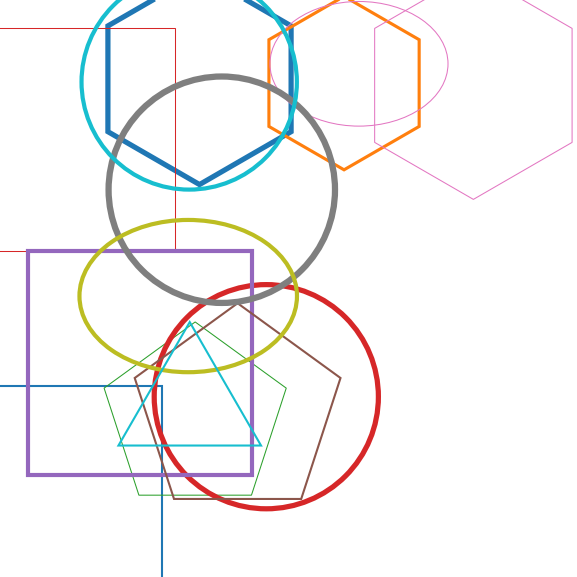[{"shape": "hexagon", "thickness": 2.5, "radius": 0.92, "center": [0.345, 0.863]}, {"shape": "square", "thickness": 1, "radius": 0.9, "center": [0.102, 0.152]}, {"shape": "hexagon", "thickness": 1.5, "radius": 0.75, "center": [0.596, 0.855]}, {"shape": "pentagon", "thickness": 0.5, "radius": 0.83, "center": [0.338, 0.276]}, {"shape": "circle", "thickness": 2.5, "radius": 0.97, "center": [0.461, 0.312]}, {"shape": "square", "thickness": 0.5, "radius": 0.97, "center": [0.109, 0.758]}, {"shape": "square", "thickness": 2, "radius": 0.97, "center": [0.243, 0.371]}, {"shape": "pentagon", "thickness": 1, "radius": 0.94, "center": [0.411, 0.287]}, {"shape": "hexagon", "thickness": 0.5, "radius": 0.99, "center": [0.82, 0.851]}, {"shape": "oval", "thickness": 0.5, "radius": 0.77, "center": [0.622, 0.889]}, {"shape": "circle", "thickness": 3, "radius": 0.98, "center": [0.384, 0.671]}, {"shape": "oval", "thickness": 2, "radius": 0.94, "center": [0.326, 0.486]}, {"shape": "triangle", "thickness": 1, "radius": 0.71, "center": [0.329, 0.299]}, {"shape": "circle", "thickness": 2, "radius": 0.93, "center": [0.328, 0.857]}]